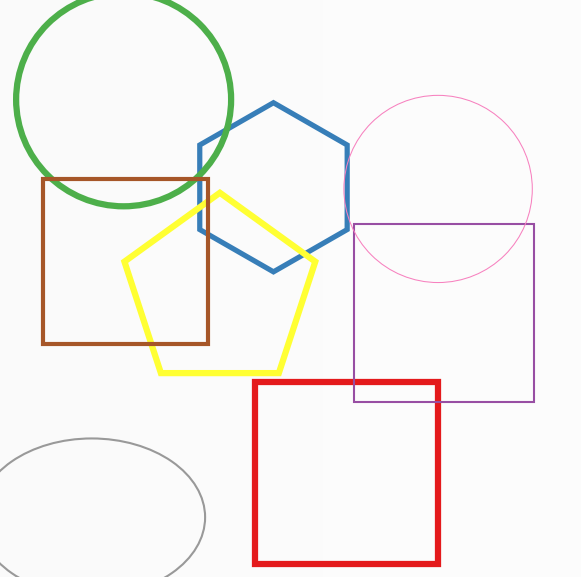[{"shape": "square", "thickness": 3, "radius": 0.79, "center": [0.596, 0.18]}, {"shape": "hexagon", "thickness": 2.5, "radius": 0.73, "center": [0.47, 0.675]}, {"shape": "circle", "thickness": 3, "radius": 0.92, "center": [0.213, 0.827]}, {"shape": "square", "thickness": 1, "radius": 0.77, "center": [0.764, 0.457]}, {"shape": "pentagon", "thickness": 3, "radius": 0.86, "center": [0.378, 0.493]}, {"shape": "square", "thickness": 2, "radius": 0.71, "center": [0.216, 0.546]}, {"shape": "circle", "thickness": 0.5, "radius": 0.81, "center": [0.754, 0.672]}, {"shape": "oval", "thickness": 1, "radius": 0.98, "center": [0.158, 0.103]}]